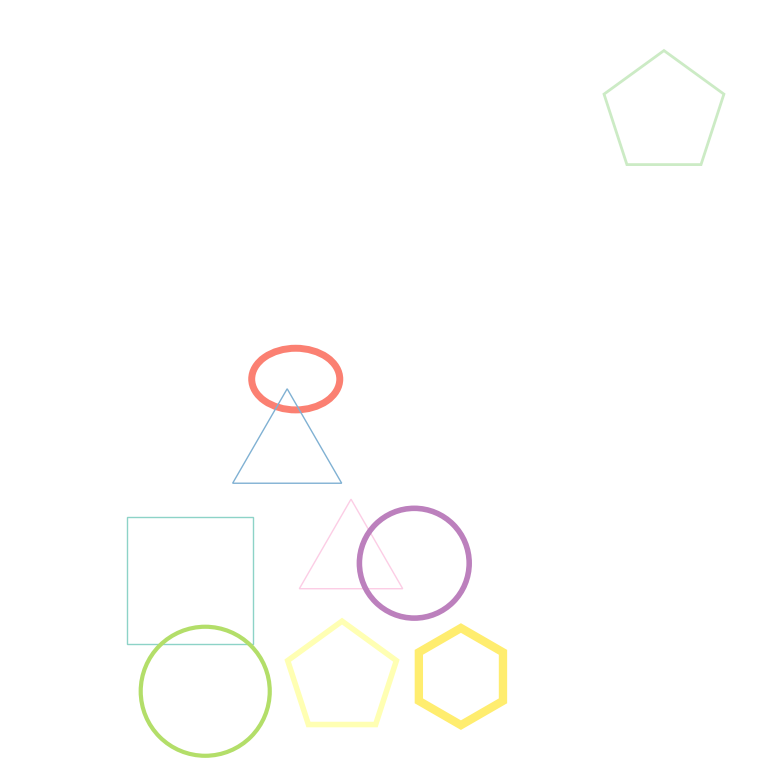[{"shape": "square", "thickness": 0.5, "radius": 0.41, "center": [0.247, 0.246]}, {"shape": "pentagon", "thickness": 2, "radius": 0.37, "center": [0.444, 0.119]}, {"shape": "oval", "thickness": 2.5, "radius": 0.29, "center": [0.384, 0.508]}, {"shape": "triangle", "thickness": 0.5, "radius": 0.41, "center": [0.373, 0.413]}, {"shape": "circle", "thickness": 1.5, "radius": 0.42, "center": [0.267, 0.102]}, {"shape": "triangle", "thickness": 0.5, "radius": 0.39, "center": [0.456, 0.274]}, {"shape": "circle", "thickness": 2, "radius": 0.36, "center": [0.538, 0.269]}, {"shape": "pentagon", "thickness": 1, "radius": 0.41, "center": [0.862, 0.852]}, {"shape": "hexagon", "thickness": 3, "radius": 0.32, "center": [0.599, 0.121]}]